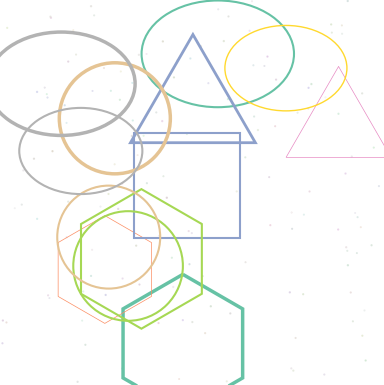[{"shape": "oval", "thickness": 1.5, "radius": 0.99, "center": [0.566, 0.86]}, {"shape": "hexagon", "thickness": 2.5, "radius": 0.9, "center": [0.475, 0.108]}, {"shape": "hexagon", "thickness": 0.5, "radius": 0.7, "center": [0.272, 0.3]}, {"shape": "triangle", "thickness": 2, "radius": 0.94, "center": [0.501, 0.723]}, {"shape": "square", "thickness": 1.5, "radius": 0.69, "center": [0.485, 0.518]}, {"shape": "triangle", "thickness": 0.5, "radius": 0.79, "center": [0.879, 0.67]}, {"shape": "circle", "thickness": 1.5, "radius": 0.71, "center": [0.333, 0.309]}, {"shape": "hexagon", "thickness": 1.5, "radius": 0.91, "center": [0.367, 0.328]}, {"shape": "oval", "thickness": 1, "radius": 0.79, "center": [0.743, 0.823]}, {"shape": "circle", "thickness": 1.5, "radius": 0.67, "center": [0.282, 0.384]}, {"shape": "circle", "thickness": 2.5, "radius": 0.72, "center": [0.298, 0.693]}, {"shape": "oval", "thickness": 2.5, "radius": 0.96, "center": [0.159, 0.782]}, {"shape": "oval", "thickness": 1.5, "radius": 0.8, "center": [0.21, 0.608]}]